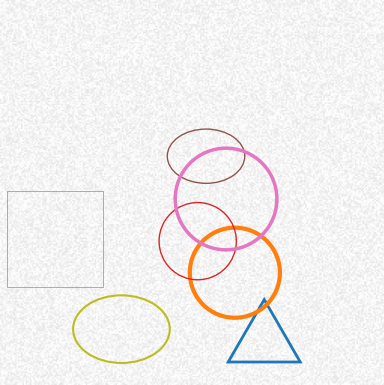[{"shape": "triangle", "thickness": 2, "radius": 0.54, "center": [0.686, 0.114]}, {"shape": "circle", "thickness": 3, "radius": 0.59, "center": [0.61, 0.292]}, {"shape": "circle", "thickness": 1, "radius": 0.5, "center": [0.514, 0.374]}, {"shape": "oval", "thickness": 1, "radius": 0.5, "center": [0.535, 0.594]}, {"shape": "circle", "thickness": 2.5, "radius": 0.66, "center": [0.587, 0.483]}, {"shape": "oval", "thickness": 1.5, "radius": 0.63, "center": [0.315, 0.145]}, {"shape": "square", "thickness": 0.5, "radius": 0.62, "center": [0.142, 0.378]}]